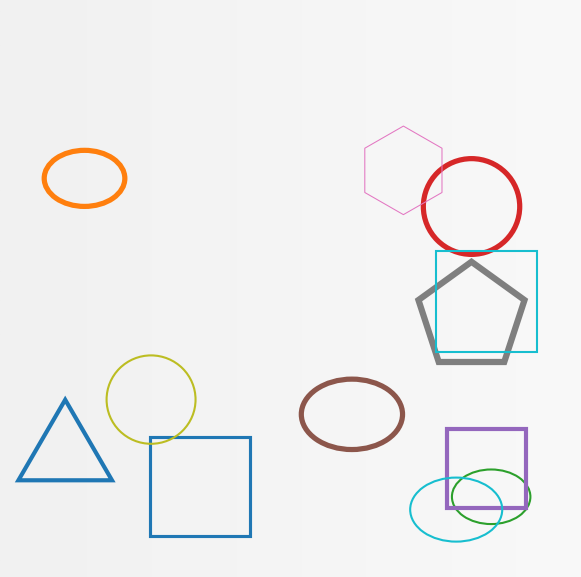[{"shape": "triangle", "thickness": 2, "radius": 0.46, "center": [0.112, 0.214]}, {"shape": "square", "thickness": 1.5, "radius": 0.43, "center": [0.345, 0.157]}, {"shape": "oval", "thickness": 2.5, "radius": 0.35, "center": [0.145, 0.69]}, {"shape": "oval", "thickness": 1, "radius": 0.34, "center": [0.845, 0.139]}, {"shape": "circle", "thickness": 2.5, "radius": 0.41, "center": [0.811, 0.642]}, {"shape": "square", "thickness": 2, "radius": 0.34, "center": [0.837, 0.188]}, {"shape": "oval", "thickness": 2.5, "radius": 0.44, "center": [0.605, 0.282]}, {"shape": "hexagon", "thickness": 0.5, "radius": 0.38, "center": [0.694, 0.704]}, {"shape": "pentagon", "thickness": 3, "radius": 0.48, "center": [0.811, 0.45]}, {"shape": "circle", "thickness": 1, "radius": 0.38, "center": [0.26, 0.307]}, {"shape": "oval", "thickness": 1, "radius": 0.4, "center": [0.785, 0.117]}, {"shape": "square", "thickness": 1, "radius": 0.44, "center": [0.837, 0.477]}]